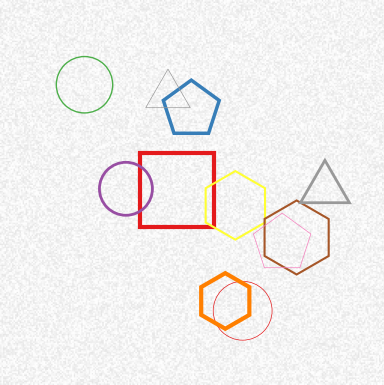[{"shape": "circle", "thickness": 0.5, "radius": 0.38, "center": [0.63, 0.193]}, {"shape": "square", "thickness": 3, "radius": 0.48, "center": [0.459, 0.507]}, {"shape": "pentagon", "thickness": 2.5, "radius": 0.38, "center": [0.497, 0.716]}, {"shape": "circle", "thickness": 1, "radius": 0.37, "center": [0.219, 0.78]}, {"shape": "circle", "thickness": 2, "radius": 0.34, "center": [0.327, 0.51]}, {"shape": "hexagon", "thickness": 3, "radius": 0.36, "center": [0.585, 0.218]}, {"shape": "hexagon", "thickness": 1.5, "radius": 0.45, "center": [0.611, 0.467]}, {"shape": "hexagon", "thickness": 1.5, "radius": 0.48, "center": [0.77, 0.383]}, {"shape": "pentagon", "thickness": 0.5, "radius": 0.39, "center": [0.733, 0.368]}, {"shape": "triangle", "thickness": 2, "radius": 0.37, "center": [0.844, 0.51]}, {"shape": "triangle", "thickness": 0.5, "radius": 0.33, "center": [0.436, 0.754]}]